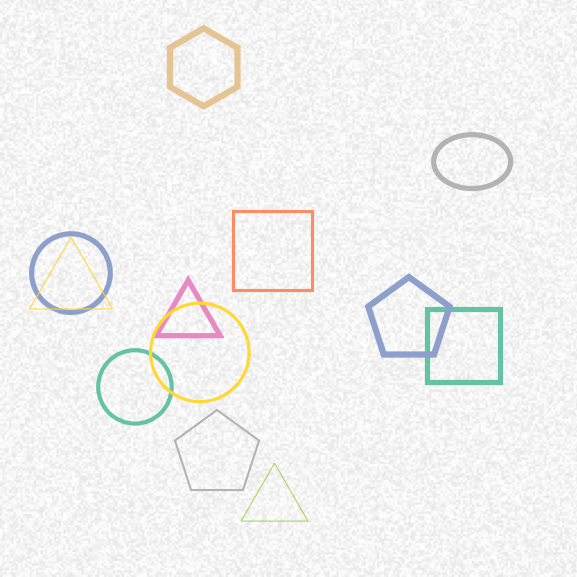[{"shape": "square", "thickness": 2.5, "radius": 0.31, "center": [0.803, 0.401]}, {"shape": "circle", "thickness": 2, "radius": 0.32, "center": [0.234, 0.329]}, {"shape": "square", "thickness": 1.5, "radius": 0.34, "center": [0.472, 0.566]}, {"shape": "circle", "thickness": 2.5, "radius": 0.34, "center": [0.123, 0.526]}, {"shape": "pentagon", "thickness": 3, "radius": 0.37, "center": [0.708, 0.445]}, {"shape": "triangle", "thickness": 2.5, "radius": 0.32, "center": [0.326, 0.45]}, {"shape": "triangle", "thickness": 0.5, "radius": 0.33, "center": [0.475, 0.13]}, {"shape": "circle", "thickness": 1.5, "radius": 0.43, "center": [0.346, 0.389]}, {"shape": "triangle", "thickness": 0.5, "radius": 0.41, "center": [0.123, 0.506]}, {"shape": "hexagon", "thickness": 3, "radius": 0.34, "center": [0.353, 0.883]}, {"shape": "pentagon", "thickness": 1, "radius": 0.38, "center": [0.376, 0.213]}, {"shape": "oval", "thickness": 2.5, "radius": 0.33, "center": [0.818, 0.719]}]